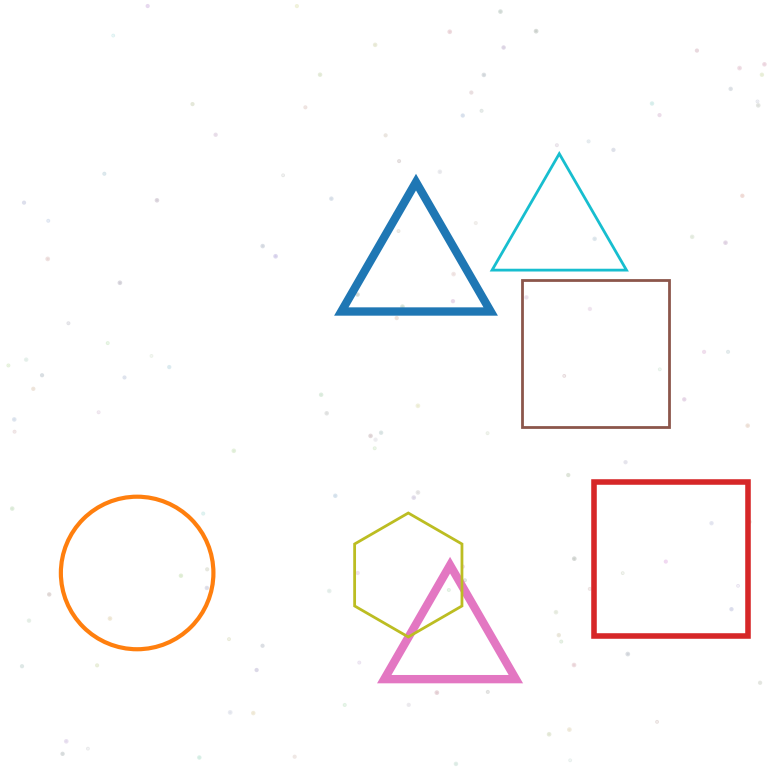[{"shape": "triangle", "thickness": 3, "radius": 0.56, "center": [0.54, 0.651]}, {"shape": "circle", "thickness": 1.5, "radius": 0.5, "center": [0.178, 0.256]}, {"shape": "square", "thickness": 2, "radius": 0.5, "center": [0.872, 0.274]}, {"shape": "square", "thickness": 1, "radius": 0.48, "center": [0.773, 0.541]}, {"shape": "triangle", "thickness": 3, "radius": 0.49, "center": [0.584, 0.167]}, {"shape": "hexagon", "thickness": 1, "radius": 0.4, "center": [0.53, 0.253]}, {"shape": "triangle", "thickness": 1, "radius": 0.5, "center": [0.726, 0.7]}]